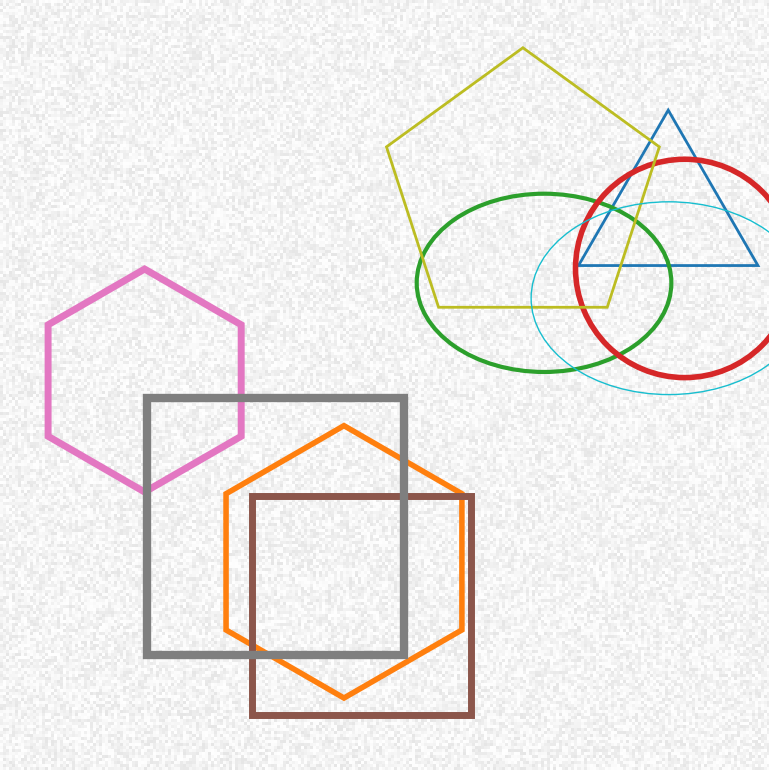[{"shape": "triangle", "thickness": 1, "radius": 0.67, "center": [0.868, 0.722]}, {"shape": "hexagon", "thickness": 2, "radius": 0.88, "center": [0.447, 0.27]}, {"shape": "oval", "thickness": 1.5, "radius": 0.83, "center": [0.707, 0.633]}, {"shape": "circle", "thickness": 2, "radius": 0.71, "center": [0.889, 0.651]}, {"shape": "square", "thickness": 2.5, "radius": 0.71, "center": [0.469, 0.214]}, {"shape": "hexagon", "thickness": 2.5, "radius": 0.72, "center": [0.188, 0.506]}, {"shape": "square", "thickness": 3, "radius": 0.83, "center": [0.358, 0.317]}, {"shape": "pentagon", "thickness": 1, "radius": 0.93, "center": [0.679, 0.752]}, {"shape": "oval", "thickness": 0.5, "radius": 0.89, "center": [0.869, 0.613]}]